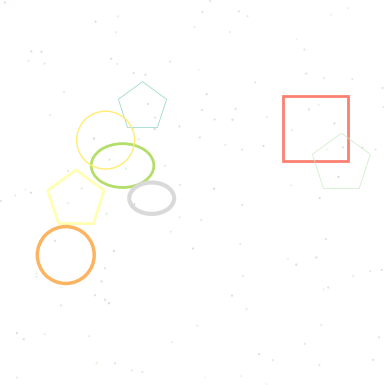[{"shape": "pentagon", "thickness": 0.5, "radius": 0.33, "center": [0.37, 0.722]}, {"shape": "pentagon", "thickness": 2, "radius": 0.38, "center": [0.197, 0.482]}, {"shape": "square", "thickness": 2, "radius": 0.42, "center": [0.819, 0.667]}, {"shape": "circle", "thickness": 2.5, "radius": 0.37, "center": [0.171, 0.338]}, {"shape": "oval", "thickness": 2, "radius": 0.41, "center": [0.318, 0.57]}, {"shape": "oval", "thickness": 3, "radius": 0.29, "center": [0.394, 0.485]}, {"shape": "pentagon", "thickness": 0.5, "radius": 0.4, "center": [0.887, 0.575]}, {"shape": "circle", "thickness": 1, "radius": 0.38, "center": [0.274, 0.636]}]